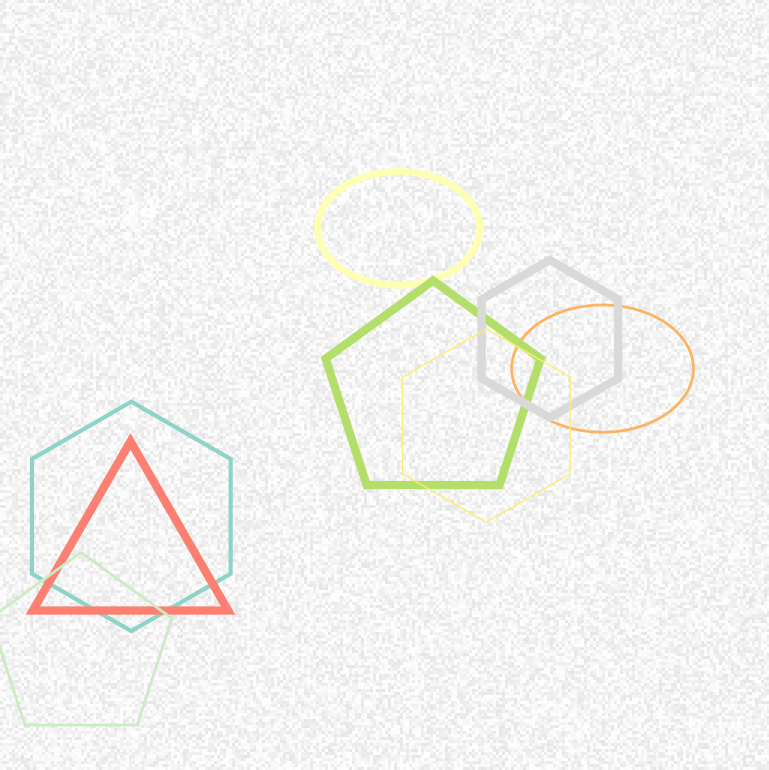[{"shape": "hexagon", "thickness": 1.5, "radius": 0.74, "center": [0.171, 0.329]}, {"shape": "oval", "thickness": 2.5, "radius": 0.53, "center": [0.518, 0.704]}, {"shape": "triangle", "thickness": 3, "radius": 0.73, "center": [0.169, 0.28]}, {"shape": "oval", "thickness": 1, "radius": 0.59, "center": [0.783, 0.521]}, {"shape": "pentagon", "thickness": 3, "radius": 0.73, "center": [0.563, 0.489]}, {"shape": "hexagon", "thickness": 3, "radius": 0.51, "center": [0.714, 0.56]}, {"shape": "pentagon", "thickness": 1, "radius": 0.62, "center": [0.105, 0.159]}, {"shape": "hexagon", "thickness": 0.5, "radius": 0.63, "center": [0.632, 0.447]}]